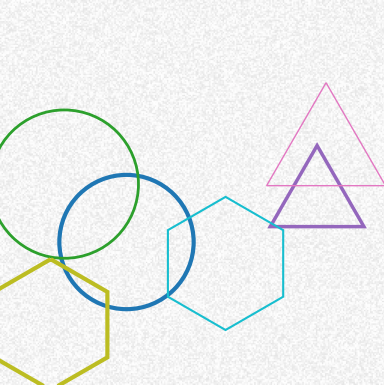[{"shape": "circle", "thickness": 3, "radius": 0.87, "center": [0.329, 0.371]}, {"shape": "circle", "thickness": 2, "radius": 0.96, "center": [0.167, 0.522]}, {"shape": "triangle", "thickness": 2.5, "radius": 0.7, "center": [0.824, 0.482]}, {"shape": "triangle", "thickness": 1, "radius": 0.89, "center": [0.847, 0.607]}, {"shape": "hexagon", "thickness": 3, "radius": 0.85, "center": [0.132, 0.157]}, {"shape": "hexagon", "thickness": 1.5, "radius": 0.86, "center": [0.586, 0.316]}]